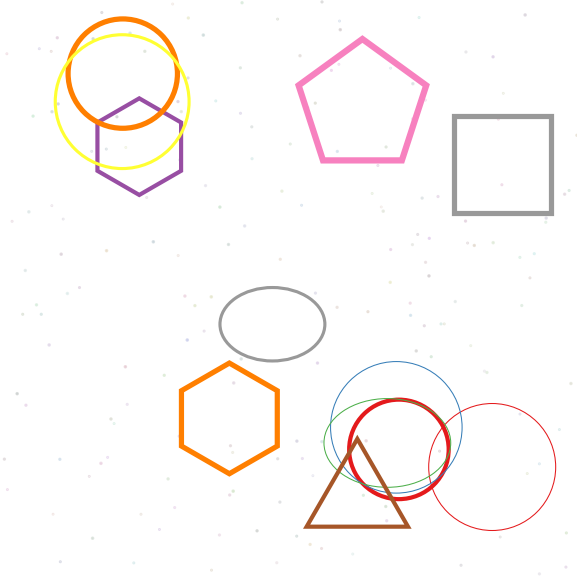[{"shape": "circle", "thickness": 0.5, "radius": 0.55, "center": [0.852, 0.19]}, {"shape": "circle", "thickness": 2, "radius": 0.43, "center": [0.691, 0.221]}, {"shape": "circle", "thickness": 0.5, "radius": 0.57, "center": [0.686, 0.259]}, {"shape": "oval", "thickness": 0.5, "radius": 0.55, "center": [0.671, 0.232]}, {"shape": "hexagon", "thickness": 2, "radius": 0.42, "center": [0.241, 0.745]}, {"shape": "circle", "thickness": 2.5, "radius": 0.47, "center": [0.213, 0.872]}, {"shape": "hexagon", "thickness": 2.5, "radius": 0.48, "center": [0.397, 0.275]}, {"shape": "circle", "thickness": 1.5, "radius": 0.58, "center": [0.212, 0.823]}, {"shape": "triangle", "thickness": 2, "radius": 0.51, "center": [0.619, 0.138]}, {"shape": "pentagon", "thickness": 3, "radius": 0.58, "center": [0.628, 0.815]}, {"shape": "oval", "thickness": 1.5, "radius": 0.45, "center": [0.472, 0.438]}, {"shape": "square", "thickness": 2.5, "radius": 0.42, "center": [0.87, 0.714]}]